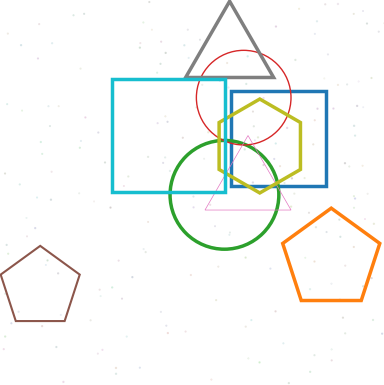[{"shape": "square", "thickness": 2.5, "radius": 0.62, "center": [0.725, 0.641]}, {"shape": "pentagon", "thickness": 2.5, "radius": 0.66, "center": [0.86, 0.327]}, {"shape": "circle", "thickness": 2.5, "radius": 0.71, "center": [0.583, 0.494]}, {"shape": "circle", "thickness": 1, "radius": 0.61, "center": [0.633, 0.746]}, {"shape": "pentagon", "thickness": 1.5, "radius": 0.54, "center": [0.104, 0.253]}, {"shape": "triangle", "thickness": 0.5, "radius": 0.65, "center": [0.644, 0.519]}, {"shape": "triangle", "thickness": 2.5, "radius": 0.66, "center": [0.596, 0.865]}, {"shape": "hexagon", "thickness": 2.5, "radius": 0.61, "center": [0.675, 0.621]}, {"shape": "square", "thickness": 2.5, "radius": 0.73, "center": [0.437, 0.648]}]